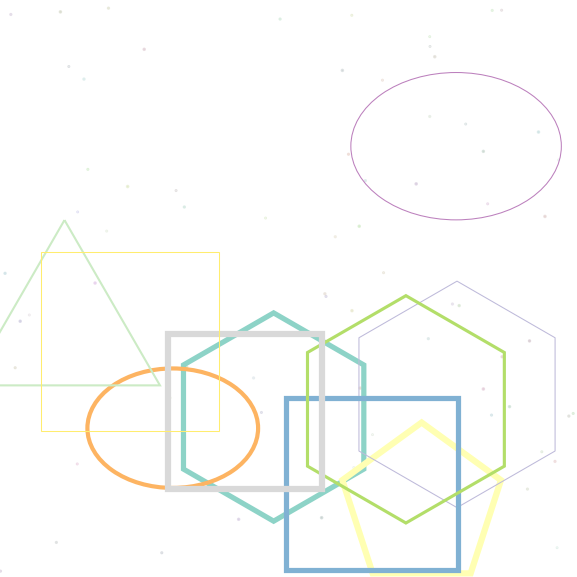[{"shape": "hexagon", "thickness": 2.5, "radius": 0.9, "center": [0.474, 0.277]}, {"shape": "pentagon", "thickness": 3, "radius": 0.72, "center": [0.73, 0.123]}, {"shape": "hexagon", "thickness": 0.5, "radius": 0.98, "center": [0.791, 0.316]}, {"shape": "square", "thickness": 2.5, "radius": 0.74, "center": [0.644, 0.162]}, {"shape": "oval", "thickness": 2, "radius": 0.74, "center": [0.299, 0.258]}, {"shape": "hexagon", "thickness": 1.5, "radius": 0.98, "center": [0.703, 0.29]}, {"shape": "square", "thickness": 3, "radius": 0.67, "center": [0.424, 0.287]}, {"shape": "oval", "thickness": 0.5, "radius": 0.91, "center": [0.79, 0.746]}, {"shape": "triangle", "thickness": 1, "radius": 0.95, "center": [0.112, 0.427]}, {"shape": "square", "thickness": 0.5, "radius": 0.77, "center": [0.225, 0.408]}]